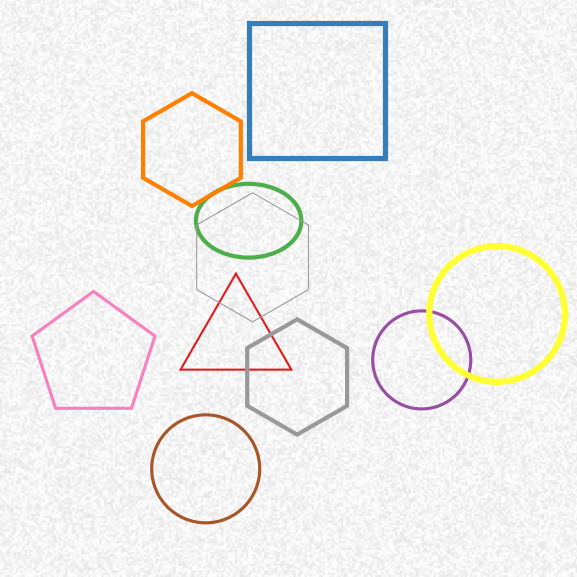[{"shape": "triangle", "thickness": 1, "radius": 0.55, "center": [0.409, 0.414]}, {"shape": "square", "thickness": 2.5, "radius": 0.59, "center": [0.549, 0.842]}, {"shape": "oval", "thickness": 2, "radius": 0.46, "center": [0.431, 0.617]}, {"shape": "circle", "thickness": 1.5, "radius": 0.42, "center": [0.73, 0.376]}, {"shape": "hexagon", "thickness": 2, "radius": 0.49, "center": [0.332, 0.74]}, {"shape": "circle", "thickness": 3, "radius": 0.59, "center": [0.861, 0.455]}, {"shape": "circle", "thickness": 1.5, "radius": 0.47, "center": [0.356, 0.187]}, {"shape": "pentagon", "thickness": 1.5, "radius": 0.56, "center": [0.162, 0.383]}, {"shape": "hexagon", "thickness": 0.5, "radius": 0.56, "center": [0.437, 0.554]}, {"shape": "hexagon", "thickness": 2, "radius": 0.5, "center": [0.515, 0.346]}]